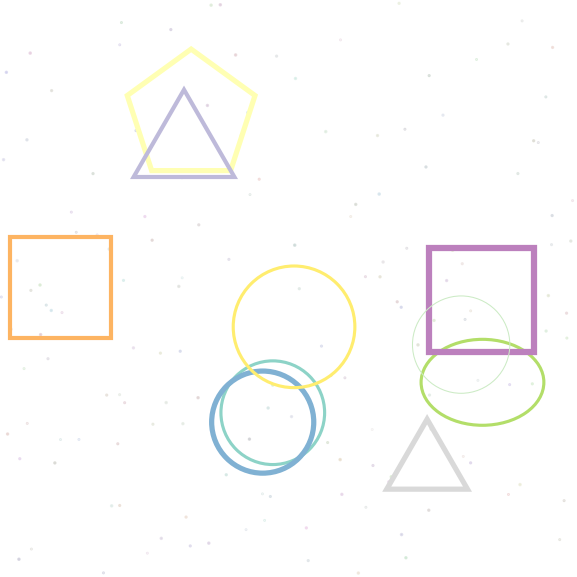[{"shape": "circle", "thickness": 1.5, "radius": 0.45, "center": [0.472, 0.284]}, {"shape": "pentagon", "thickness": 2.5, "radius": 0.58, "center": [0.331, 0.798]}, {"shape": "triangle", "thickness": 2, "radius": 0.5, "center": [0.319, 0.743]}, {"shape": "circle", "thickness": 2.5, "radius": 0.44, "center": [0.455, 0.268]}, {"shape": "square", "thickness": 2, "radius": 0.44, "center": [0.105, 0.502]}, {"shape": "oval", "thickness": 1.5, "radius": 0.53, "center": [0.835, 0.337]}, {"shape": "triangle", "thickness": 2.5, "radius": 0.4, "center": [0.74, 0.192]}, {"shape": "square", "thickness": 3, "radius": 0.45, "center": [0.834, 0.48]}, {"shape": "circle", "thickness": 0.5, "radius": 0.42, "center": [0.799, 0.402]}, {"shape": "circle", "thickness": 1.5, "radius": 0.53, "center": [0.509, 0.433]}]